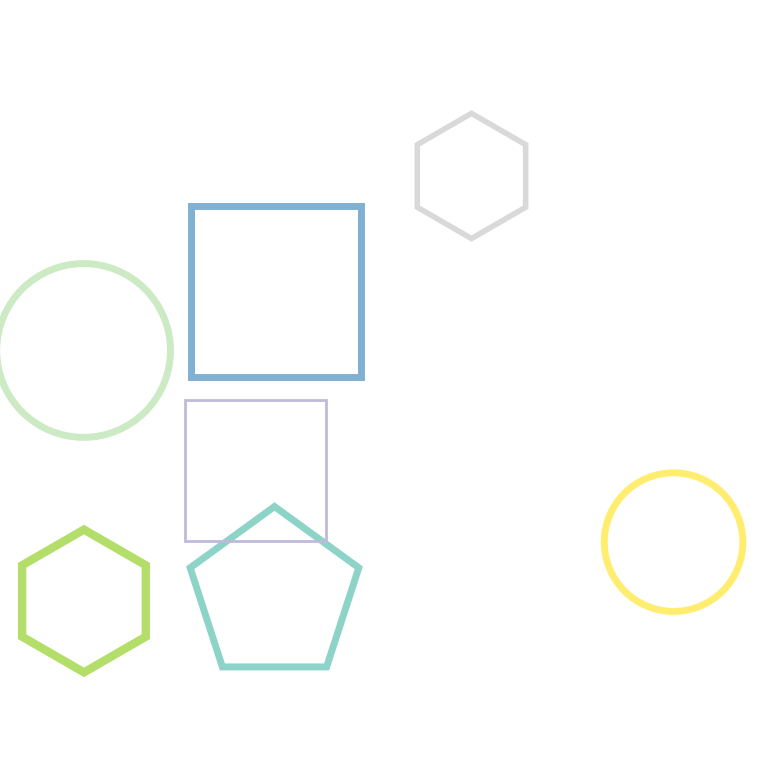[{"shape": "pentagon", "thickness": 2.5, "radius": 0.58, "center": [0.356, 0.227]}, {"shape": "square", "thickness": 1, "radius": 0.46, "center": [0.332, 0.389]}, {"shape": "square", "thickness": 2.5, "radius": 0.55, "center": [0.359, 0.622]}, {"shape": "hexagon", "thickness": 3, "radius": 0.46, "center": [0.109, 0.22]}, {"shape": "hexagon", "thickness": 2, "radius": 0.41, "center": [0.612, 0.771]}, {"shape": "circle", "thickness": 2.5, "radius": 0.56, "center": [0.109, 0.545]}, {"shape": "circle", "thickness": 2.5, "radius": 0.45, "center": [0.875, 0.296]}]